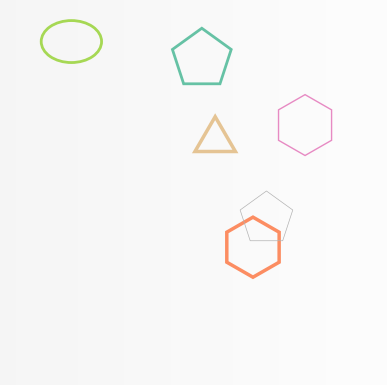[{"shape": "pentagon", "thickness": 2, "radius": 0.4, "center": [0.521, 0.847]}, {"shape": "hexagon", "thickness": 2.5, "radius": 0.39, "center": [0.653, 0.358]}, {"shape": "hexagon", "thickness": 1, "radius": 0.4, "center": [0.787, 0.675]}, {"shape": "oval", "thickness": 2, "radius": 0.39, "center": [0.184, 0.892]}, {"shape": "triangle", "thickness": 2.5, "radius": 0.3, "center": [0.555, 0.637]}, {"shape": "pentagon", "thickness": 0.5, "radius": 0.36, "center": [0.688, 0.432]}]